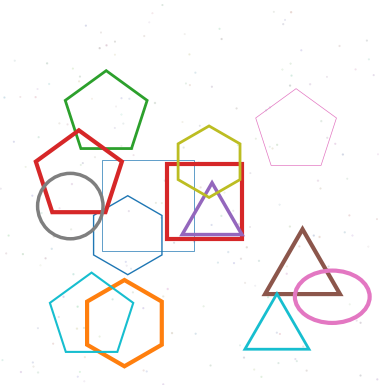[{"shape": "hexagon", "thickness": 1, "radius": 0.51, "center": [0.332, 0.389]}, {"shape": "square", "thickness": 0.5, "radius": 0.59, "center": [0.385, 0.467]}, {"shape": "hexagon", "thickness": 3, "radius": 0.56, "center": [0.323, 0.161]}, {"shape": "pentagon", "thickness": 2, "radius": 0.56, "center": [0.276, 0.705]}, {"shape": "square", "thickness": 3, "radius": 0.49, "center": [0.53, 0.476]}, {"shape": "pentagon", "thickness": 3, "radius": 0.59, "center": [0.205, 0.544]}, {"shape": "triangle", "thickness": 2.5, "radius": 0.45, "center": [0.551, 0.436]}, {"shape": "triangle", "thickness": 3, "radius": 0.56, "center": [0.786, 0.292]}, {"shape": "oval", "thickness": 3, "radius": 0.49, "center": [0.863, 0.229]}, {"shape": "pentagon", "thickness": 0.5, "radius": 0.55, "center": [0.769, 0.659]}, {"shape": "circle", "thickness": 2.5, "radius": 0.42, "center": [0.183, 0.465]}, {"shape": "hexagon", "thickness": 2, "radius": 0.46, "center": [0.543, 0.58]}, {"shape": "pentagon", "thickness": 1.5, "radius": 0.57, "center": [0.238, 0.178]}, {"shape": "triangle", "thickness": 2, "radius": 0.48, "center": [0.719, 0.141]}]